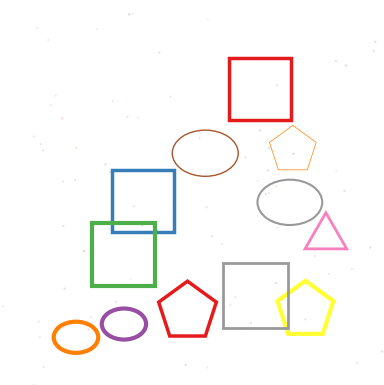[{"shape": "square", "thickness": 2.5, "radius": 0.4, "center": [0.676, 0.768]}, {"shape": "pentagon", "thickness": 2.5, "radius": 0.39, "center": [0.487, 0.191]}, {"shape": "square", "thickness": 2.5, "radius": 0.4, "center": [0.37, 0.477]}, {"shape": "square", "thickness": 3, "radius": 0.41, "center": [0.321, 0.339]}, {"shape": "oval", "thickness": 3, "radius": 0.29, "center": [0.322, 0.158]}, {"shape": "pentagon", "thickness": 0.5, "radius": 0.32, "center": [0.761, 0.61]}, {"shape": "oval", "thickness": 3, "radius": 0.29, "center": [0.197, 0.124]}, {"shape": "pentagon", "thickness": 3, "radius": 0.38, "center": [0.793, 0.195]}, {"shape": "oval", "thickness": 1, "radius": 0.43, "center": [0.533, 0.602]}, {"shape": "triangle", "thickness": 2, "radius": 0.31, "center": [0.846, 0.385]}, {"shape": "square", "thickness": 2, "radius": 0.42, "center": [0.663, 0.232]}, {"shape": "oval", "thickness": 1.5, "radius": 0.42, "center": [0.753, 0.474]}]